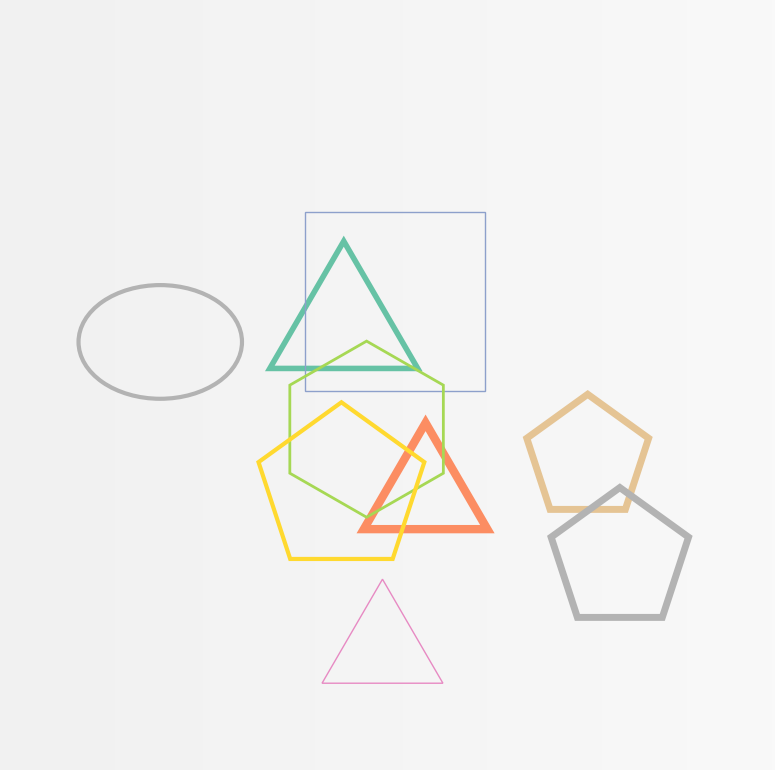[{"shape": "triangle", "thickness": 2, "radius": 0.55, "center": [0.444, 0.577]}, {"shape": "triangle", "thickness": 3, "radius": 0.46, "center": [0.549, 0.359]}, {"shape": "square", "thickness": 0.5, "radius": 0.58, "center": [0.509, 0.609]}, {"shape": "triangle", "thickness": 0.5, "radius": 0.45, "center": [0.494, 0.158]}, {"shape": "hexagon", "thickness": 1, "radius": 0.57, "center": [0.473, 0.443]}, {"shape": "pentagon", "thickness": 1.5, "radius": 0.56, "center": [0.441, 0.365]}, {"shape": "pentagon", "thickness": 2.5, "radius": 0.41, "center": [0.758, 0.405]}, {"shape": "pentagon", "thickness": 2.5, "radius": 0.47, "center": [0.8, 0.274]}, {"shape": "oval", "thickness": 1.5, "radius": 0.53, "center": [0.207, 0.556]}]